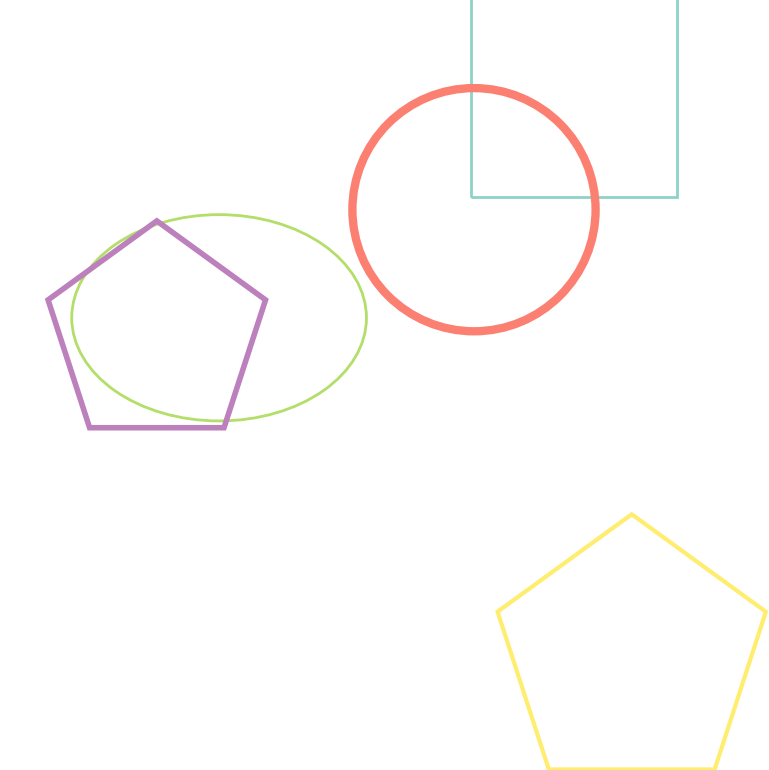[{"shape": "square", "thickness": 1, "radius": 0.67, "center": [0.746, 0.878]}, {"shape": "circle", "thickness": 3, "radius": 0.79, "center": [0.616, 0.728]}, {"shape": "oval", "thickness": 1, "radius": 0.96, "center": [0.285, 0.587]}, {"shape": "pentagon", "thickness": 2, "radius": 0.74, "center": [0.204, 0.565]}, {"shape": "pentagon", "thickness": 1.5, "radius": 0.92, "center": [0.82, 0.149]}]